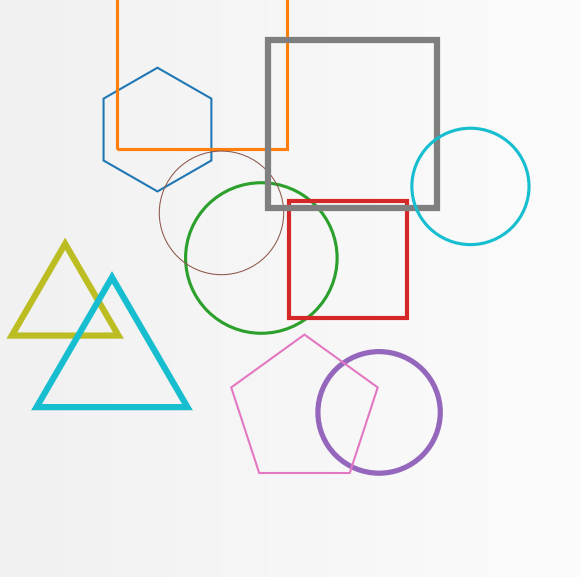[{"shape": "hexagon", "thickness": 1, "radius": 0.54, "center": [0.271, 0.775]}, {"shape": "square", "thickness": 1.5, "radius": 0.73, "center": [0.348, 0.887]}, {"shape": "circle", "thickness": 1.5, "radius": 0.65, "center": [0.45, 0.552]}, {"shape": "square", "thickness": 2, "radius": 0.51, "center": [0.599, 0.549]}, {"shape": "circle", "thickness": 2.5, "radius": 0.53, "center": [0.652, 0.285]}, {"shape": "circle", "thickness": 0.5, "radius": 0.54, "center": [0.381, 0.631]}, {"shape": "pentagon", "thickness": 1, "radius": 0.66, "center": [0.524, 0.287]}, {"shape": "square", "thickness": 3, "radius": 0.73, "center": [0.606, 0.785]}, {"shape": "triangle", "thickness": 3, "radius": 0.53, "center": [0.112, 0.471]}, {"shape": "triangle", "thickness": 3, "radius": 0.75, "center": [0.193, 0.369]}, {"shape": "circle", "thickness": 1.5, "radius": 0.5, "center": [0.809, 0.676]}]